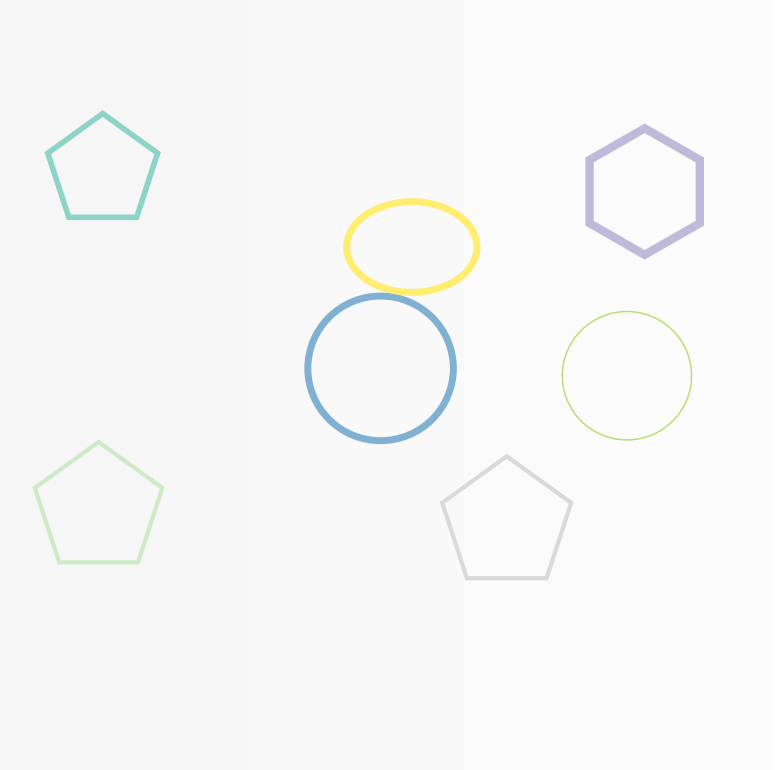[{"shape": "pentagon", "thickness": 2, "radius": 0.37, "center": [0.133, 0.778]}, {"shape": "hexagon", "thickness": 3, "radius": 0.41, "center": [0.832, 0.751]}, {"shape": "circle", "thickness": 2.5, "radius": 0.47, "center": [0.491, 0.522]}, {"shape": "circle", "thickness": 0.5, "radius": 0.42, "center": [0.809, 0.512]}, {"shape": "pentagon", "thickness": 1.5, "radius": 0.44, "center": [0.654, 0.32]}, {"shape": "pentagon", "thickness": 1.5, "radius": 0.43, "center": [0.127, 0.34]}, {"shape": "oval", "thickness": 2.5, "radius": 0.42, "center": [0.531, 0.679]}]